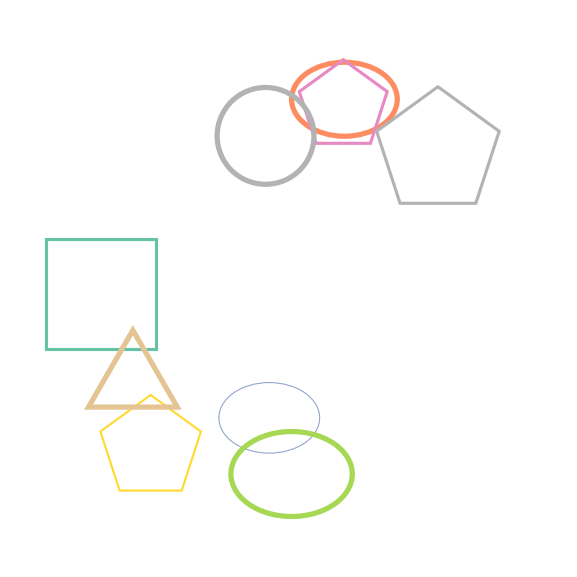[{"shape": "square", "thickness": 1.5, "radius": 0.48, "center": [0.175, 0.491]}, {"shape": "oval", "thickness": 2.5, "radius": 0.46, "center": [0.596, 0.827]}, {"shape": "oval", "thickness": 0.5, "radius": 0.44, "center": [0.466, 0.276]}, {"shape": "pentagon", "thickness": 1.5, "radius": 0.4, "center": [0.594, 0.816]}, {"shape": "oval", "thickness": 2.5, "radius": 0.53, "center": [0.505, 0.178]}, {"shape": "pentagon", "thickness": 1, "radius": 0.46, "center": [0.261, 0.224]}, {"shape": "triangle", "thickness": 2.5, "radius": 0.44, "center": [0.23, 0.339]}, {"shape": "circle", "thickness": 2.5, "radius": 0.42, "center": [0.46, 0.764]}, {"shape": "pentagon", "thickness": 1.5, "radius": 0.56, "center": [0.758, 0.737]}]